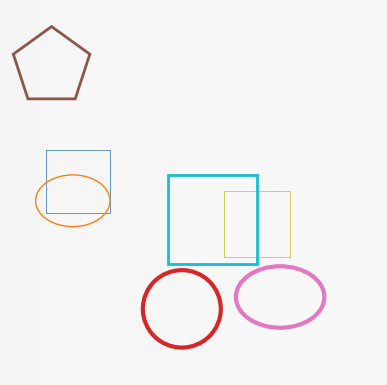[{"shape": "square", "thickness": 0.5, "radius": 0.41, "center": [0.202, 0.529]}, {"shape": "oval", "thickness": 1, "radius": 0.48, "center": [0.188, 0.479]}, {"shape": "circle", "thickness": 3, "radius": 0.5, "center": [0.469, 0.198]}, {"shape": "pentagon", "thickness": 2, "radius": 0.52, "center": [0.133, 0.827]}, {"shape": "oval", "thickness": 3, "radius": 0.57, "center": [0.723, 0.229]}, {"shape": "square", "thickness": 0.5, "radius": 0.43, "center": [0.663, 0.418]}, {"shape": "square", "thickness": 2, "radius": 0.57, "center": [0.548, 0.43]}]